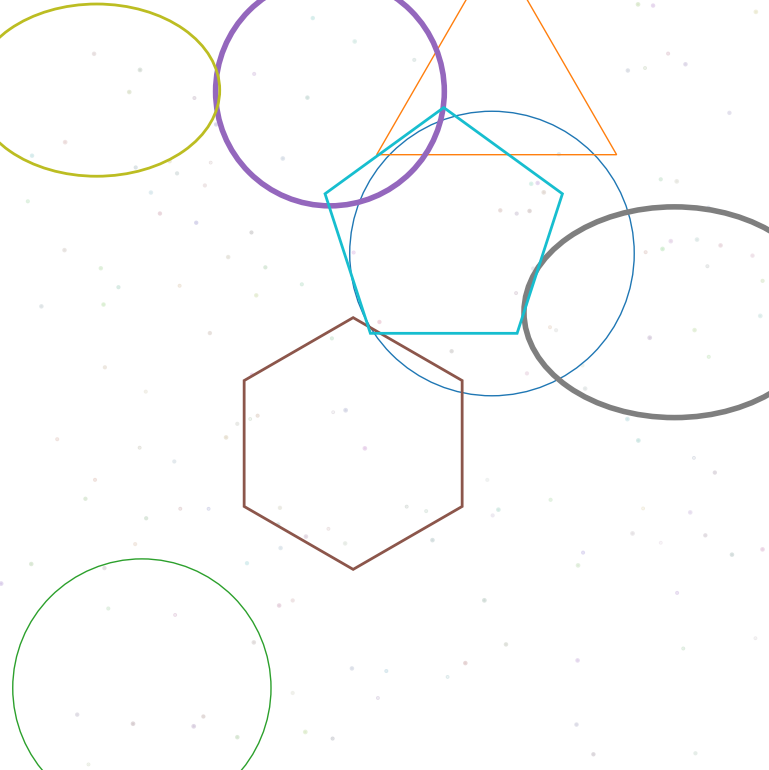[{"shape": "circle", "thickness": 0.5, "radius": 0.92, "center": [0.639, 0.671]}, {"shape": "triangle", "thickness": 0.5, "radius": 0.9, "center": [0.645, 0.889]}, {"shape": "circle", "thickness": 0.5, "radius": 0.84, "center": [0.184, 0.106]}, {"shape": "circle", "thickness": 2, "radius": 0.74, "center": [0.429, 0.881]}, {"shape": "hexagon", "thickness": 1, "radius": 0.82, "center": [0.459, 0.424]}, {"shape": "oval", "thickness": 2, "radius": 0.98, "center": [0.876, 0.595]}, {"shape": "oval", "thickness": 1, "radius": 0.8, "center": [0.126, 0.883]}, {"shape": "pentagon", "thickness": 1, "radius": 0.81, "center": [0.576, 0.698]}]